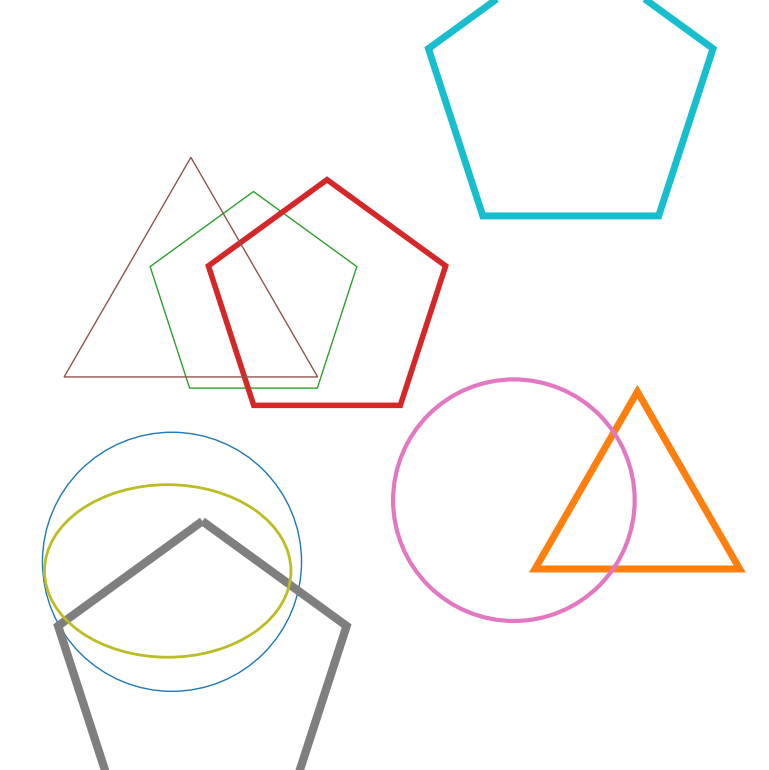[{"shape": "circle", "thickness": 0.5, "radius": 0.84, "center": [0.223, 0.27]}, {"shape": "triangle", "thickness": 2.5, "radius": 0.77, "center": [0.828, 0.338]}, {"shape": "pentagon", "thickness": 0.5, "radius": 0.71, "center": [0.329, 0.61]}, {"shape": "pentagon", "thickness": 2, "radius": 0.81, "center": [0.425, 0.605]}, {"shape": "triangle", "thickness": 0.5, "radius": 0.95, "center": [0.248, 0.606]}, {"shape": "circle", "thickness": 1.5, "radius": 0.78, "center": [0.667, 0.35]}, {"shape": "pentagon", "thickness": 3, "radius": 0.98, "center": [0.263, 0.126]}, {"shape": "oval", "thickness": 1, "radius": 0.8, "center": [0.218, 0.258]}, {"shape": "pentagon", "thickness": 2.5, "radius": 0.97, "center": [0.741, 0.877]}]